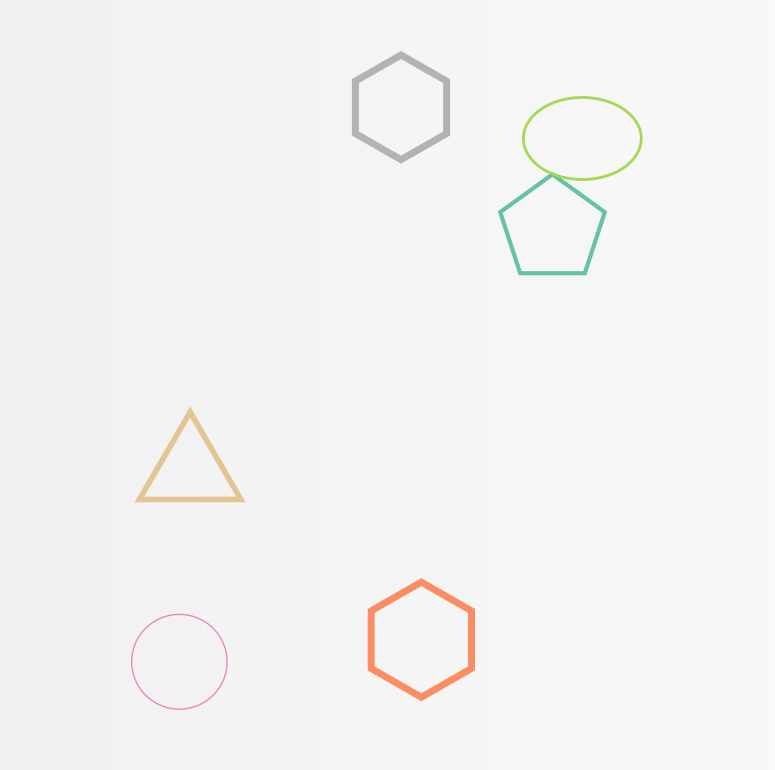[{"shape": "pentagon", "thickness": 1.5, "radius": 0.35, "center": [0.713, 0.703]}, {"shape": "hexagon", "thickness": 2.5, "radius": 0.37, "center": [0.544, 0.169]}, {"shape": "circle", "thickness": 0.5, "radius": 0.31, "center": [0.231, 0.141]}, {"shape": "oval", "thickness": 1, "radius": 0.38, "center": [0.751, 0.82]}, {"shape": "triangle", "thickness": 2, "radius": 0.38, "center": [0.245, 0.389]}, {"shape": "hexagon", "thickness": 2.5, "radius": 0.34, "center": [0.517, 0.861]}]